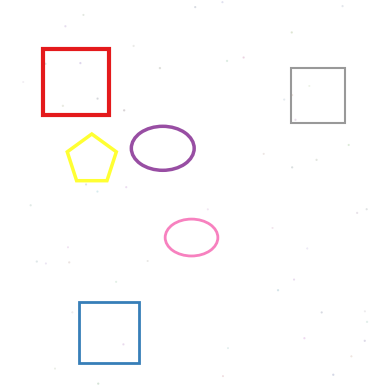[{"shape": "square", "thickness": 3, "radius": 0.43, "center": [0.198, 0.788]}, {"shape": "square", "thickness": 2, "radius": 0.39, "center": [0.283, 0.137]}, {"shape": "oval", "thickness": 2.5, "radius": 0.41, "center": [0.423, 0.615]}, {"shape": "pentagon", "thickness": 2.5, "radius": 0.34, "center": [0.238, 0.585]}, {"shape": "oval", "thickness": 2, "radius": 0.34, "center": [0.497, 0.383]}, {"shape": "square", "thickness": 1.5, "radius": 0.36, "center": [0.826, 0.752]}]